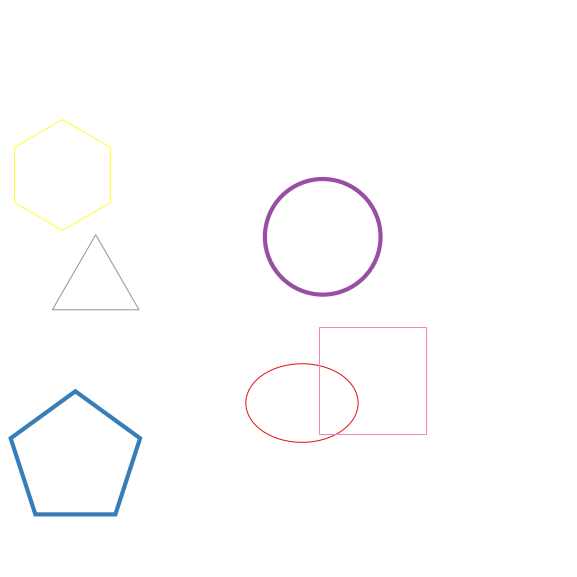[{"shape": "oval", "thickness": 0.5, "radius": 0.49, "center": [0.523, 0.301]}, {"shape": "pentagon", "thickness": 2, "radius": 0.59, "center": [0.131, 0.204]}, {"shape": "circle", "thickness": 2, "radius": 0.5, "center": [0.559, 0.589]}, {"shape": "hexagon", "thickness": 0.5, "radius": 0.48, "center": [0.108, 0.696]}, {"shape": "square", "thickness": 0.5, "radius": 0.46, "center": [0.645, 0.34]}, {"shape": "triangle", "thickness": 0.5, "radius": 0.43, "center": [0.166, 0.506]}]